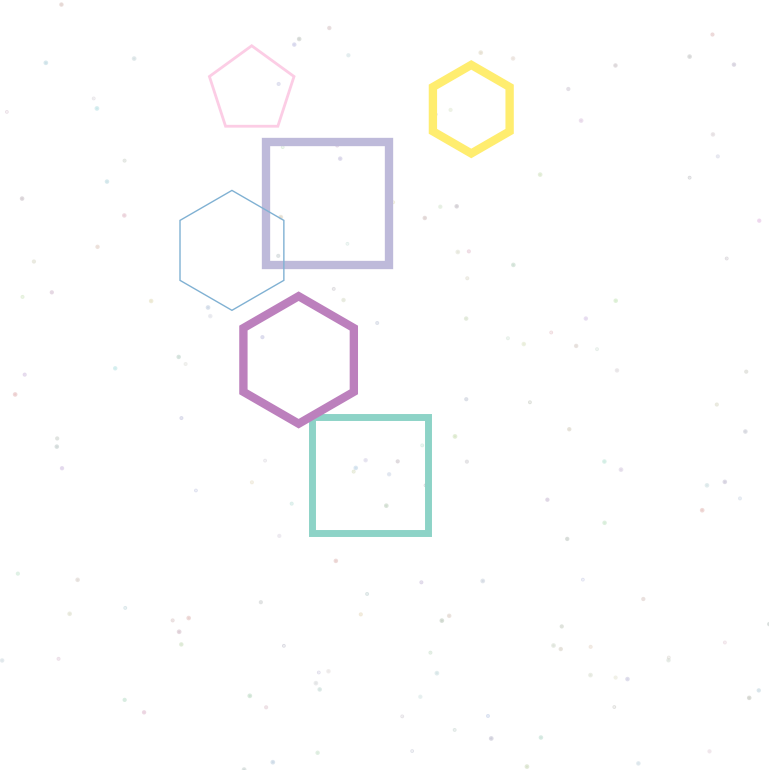[{"shape": "square", "thickness": 2.5, "radius": 0.38, "center": [0.481, 0.383]}, {"shape": "square", "thickness": 3, "radius": 0.4, "center": [0.425, 0.736]}, {"shape": "hexagon", "thickness": 0.5, "radius": 0.39, "center": [0.301, 0.675]}, {"shape": "pentagon", "thickness": 1, "radius": 0.29, "center": [0.327, 0.883]}, {"shape": "hexagon", "thickness": 3, "radius": 0.41, "center": [0.388, 0.533]}, {"shape": "hexagon", "thickness": 3, "radius": 0.29, "center": [0.612, 0.858]}]